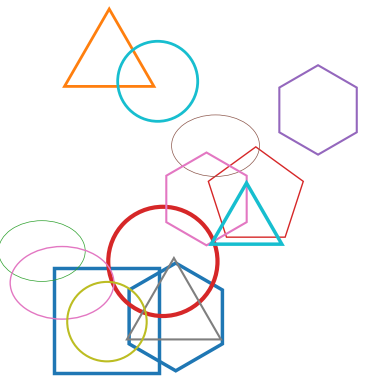[{"shape": "hexagon", "thickness": 2.5, "radius": 0.7, "center": [0.457, 0.177]}, {"shape": "square", "thickness": 2.5, "radius": 0.68, "center": [0.275, 0.167]}, {"shape": "triangle", "thickness": 2, "radius": 0.67, "center": [0.284, 0.843]}, {"shape": "oval", "thickness": 0.5, "radius": 0.56, "center": [0.109, 0.348]}, {"shape": "pentagon", "thickness": 1, "radius": 0.65, "center": [0.664, 0.489]}, {"shape": "circle", "thickness": 3, "radius": 0.71, "center": [0.423, 0.321]}, {"shape": "hexagon", "thickness": 1.5, "radius": 0.58, "center": [0.826, 0.714]}, {"shape": "oval", "thickness": 0.5, "radius": 0.57, "center": [0.56, 0.622]}, {"shape": "hexagon", "thickness": 1.5, "radius": 0.6, "center": [0.536, 0.483]}, {"shape": "oval", "thickness": 1, "radius": 0.67, "center": [0.161, 0.265]}, {"shape": "triangle", "thickness": 1.5, "radius": 0.7, "center": [0.452, 0.189]}, {"shape": "circle", "thickness": 1.5, "radius": 0.52, "center": [0.278, 0.165]}, {"shape": "circle", "thickness": 2, "radius": 0.52, "center": [0.41, 0.789]}, {"shape": "triangle", "thickness": 2.5, "radius": 0.53, "center": [0.64, 0.419]}]